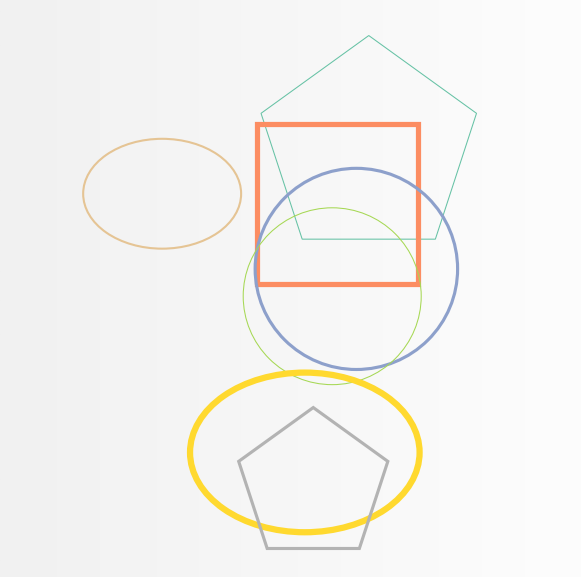[{"shape": "pentagon", "thickness": 0.5, "radius": 0.97, "center": [0.634, 0.743]}, {"shape": "square", "thickness": 2.5, "radius": 0.69, "center": [0.581, 0.645]}, {"shape": "circle", "thickness": 1.5, "radius": 0.87, "center": [0.613, 0.533]}, {"shape": "circle", "thickness": 0.5, "radius": 0.77, "center": [0.572, 0.486]}, {"shape": "oval", "thickness": 3, "radius": 0.99, "center": [0.524, 0.216]}, {"shape": "oval", "thickness": 1, "radius": 0.68, "center": [0.279, 0.664]}, {"shape": "pentagon", "thickness": 1.5, "radius": 0.67, "center": [0.539, 0.159]}]